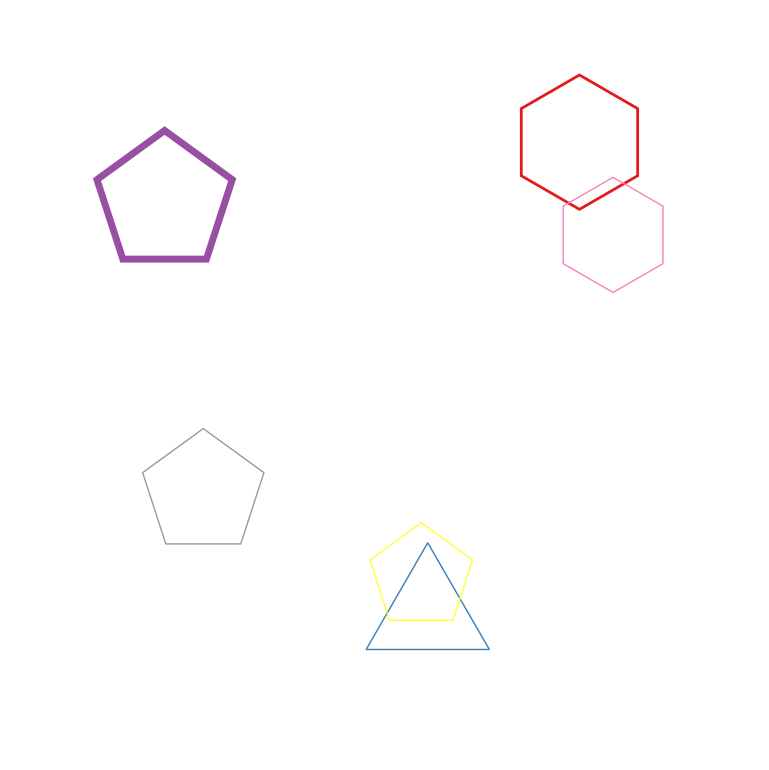[{"shape": "hexagon", "thickness": 1, "radius": 0.44, "center": [0.753, 0.815]}, {"shape": "triangle", "thickness": 0.5, "radius": 0.46, "center": [0.556, 0.203]}, {"shape": "pentagon", "thickness": 2.5, "radius": 0.46, "center": [0.214, 0.738]}, {"shape": "pentagon", "thickness": 0.5, "radius": 0.35, "center": [0.547, 0.251]}, {"shape": "hexagon", "thickness": 0.5, "radius": 0.37, "center": [0.796, 0.695]}, {"shape": "pentagon", "thickness": 0.5, "radius": 0.41, "center": [0.264, 0.361]}]